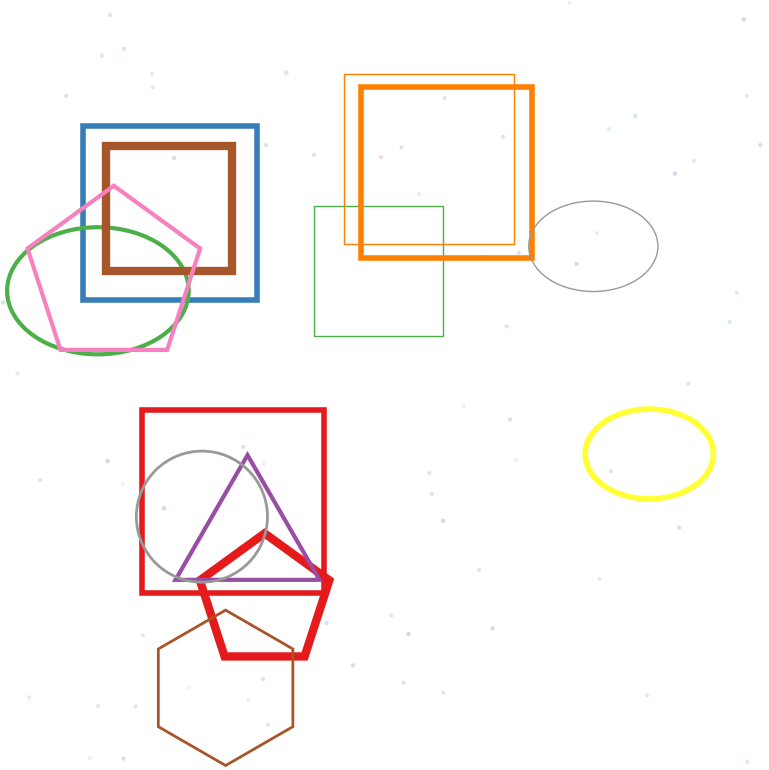[{"shape": "square", "thickness": 2, "radius": 0.59, "center": [0.302, 0.349]}, {"shape": "pentagon", "thickness": 3, "radius": 0.44, "center": [0.344, 0.219]}, {"shape": "square", "thickness": 2, "radius": 0.56, "center": [0.221, 0.724]}, {"shape": "oval", "thickness": 1.5, "radius": 0.59, "center": [0.127, 0.622]}, {"shape": "square", "thickness": 0.5, "radius": 0.42, "center": [0.491, 0.648]}, {"shape": "triangle", "thickness": 1.5, "radius": 0.54, "center": [0.321, 0.301]}, {"shape": "square", "thickness": 0.5, "radius": 0.55, "center": [0.558, 0.794]}, {"shape": "square", "thickness": 2, "radius": 0.55, "center": [0.579, 0.776]}, {"shape": "oval", "thickness": 2, "radius": 0.42, "center": [0.843, 0.41]}, {"shape": "square", "thickness": 3, "radius": 0.41, "center": [0.22, 0.729]}, {"shape": "hexagon", "thickness": 1, "radius": 0.5, "center": [0.293, 0.107]}, {"shape": "pentagon", "thickness": 1.5, "radius": 0.59, "center": [0.148, 0.641]}, {"shape": "oval", "thickness": 0.5, "radius": 0.42, "center": [0.771, 0.68]}, {"shape": "circle", "thickness": 1, "radius": 0.43, "center": [0.262, 0.329]}]